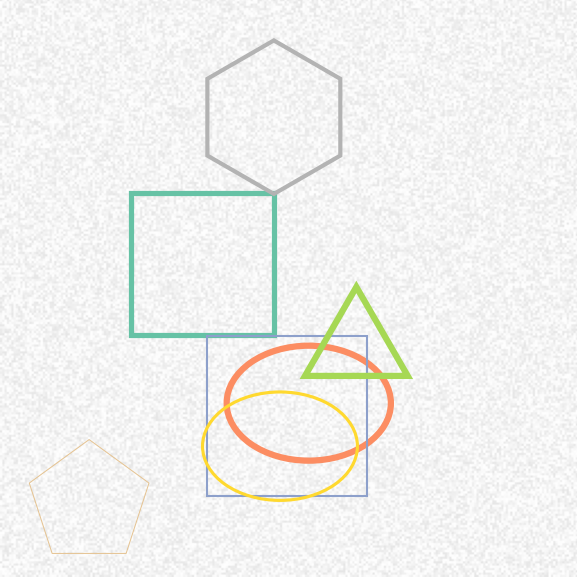[{"shape": "square", "thickness": 2.5, "radius": 0.62, "center": [0.351, 0.542]}, {"shape": "oval", "thickness": 3, "radius": 0.71, "center": [0.535, 0.301]}, {"shape": "square", "thickness": 1, "radius": 0.69, "center": [0.497, 0.279]}, {"shape": "triangle", "thickness": 3, "radius": 0.51, "center": [0.617, 0.4]}, {"shape": "oval", "thickness": 1.5, "radius": 0.67, "center": [0.485, 0.227]}, {"shape": "pentagon", "thickness": 0.5, "radius": 0.54, "center": [0.154, 0.129]}, {"shape": "hexagon", "thickness": 2, "radius": 0.66, "center": [0.474, 0.796]}]